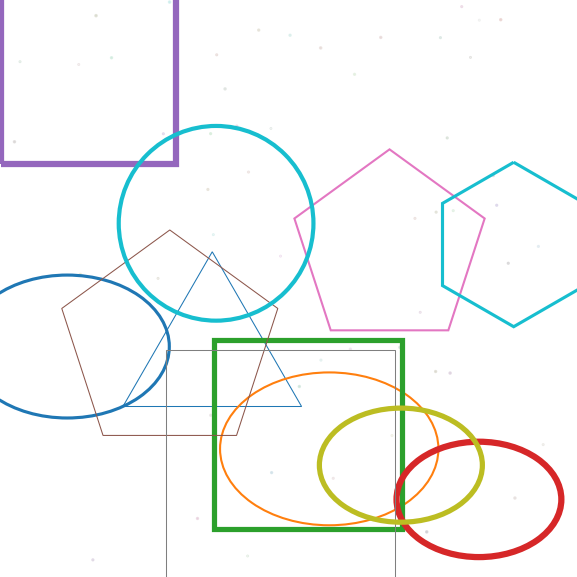[{"shape": "oval", "thickness": 1.5, "radius": 0.88, "center": [0.116, 0.399]}, {"shape": "triangle", "thickness": 0.5, "radius": 0.89, "center": [0.368, 0.385]}, {"shape": "oval", "thickness": 1, "radius": 0.95, "center": [0.57, 0.222]}, {"shape": "square", "thickness": 2.5, "radius": 0.82, "center": [0.533, 0.246]}, {"shape": "oval", "thickness": 3, "radius": 0.71, "center": [0.829, 0.134]}, {"shape": "square", "thickness": 3, "radius": 0.76, "center": [0.153, 0.867]}, {"shape": "pentagon", "thickness": 0.5, "radius": 0.98, "center": [0.294, 0.404]}, {"shape": "pentagon", "thickness": 1, "radius": 0.87, "center": [0.675, 0.567]}, {"shape": "square", "thickness": 0.5, "radius": 0.99, "center": [0.485, 0.195]}, {"shape": "oval", "thickness": 2.5, "radius": 0.71, "center": [0.694, 0.194]}, {"shape": "hexagon", "thickness": 1.5, "radius": 0.71, "center": [0.89, 0.576]}, {"shape": "circle", "thickness": 2, "radius": 0.84, "center": [0.374, 0.612]}]